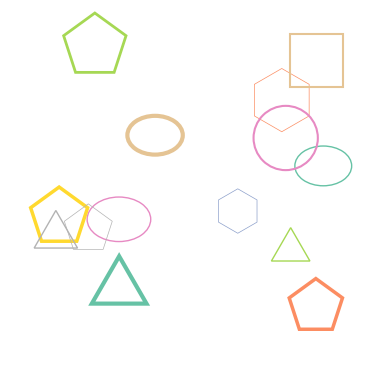[{"shape": "triangle", "thickness": 3, "radius": 0.41, "center": [0.309, 0.252]}, {"shape": "oval", "thickness": 1, "radius": 0.37, "center": [0.84, 0.569]}, {"shape": "pentagon", "thickness": 2.5, "radius": 0.36, "center": [0.82, 0.204]}, {"shape": "hexagon", "thickness": 0.5, "radius": 0.41, "center": [0.732, 0.74]}, {"shape": "hexagon", "thickness": 0.5, "radius": 0.29, "center": [0.618, 0.452]}, {"shape": "circle", "thickness": 1.5, "radius": 0.42, "center": [0.742, 0.642]}, {"shape": "oval", "thickness": 1, "radius": 0.41, "center": [0.309, 0.43]}, {"shape": "pentagon", "thickness": 2, "radius": 0.43, "center": [0.246, 0.881]}, {"shape": "triangle", "thickness": 1, "radius": 0.29, "center": [0.755, 0.351]}, {"shape": "pentagon", "thickness": 2.5, "radius": 0.39, "center": [0.154, 0.436]}, {"shape": "oval", "thickness": 3, "radius": 0.36, "center": [0.403, 0.649]}, {"shape": "square", "thickness": 1.5, "radius": 0.34, "center": [0.823, 0.843]}, {"shape": "triangle", "thickness": 1, "radius": 0.33, "center": [0.145, 0.388]}, {"shape": "pentagon", "thickness": 0.5, "radius": 0.33, "center": [0.229, 0.405]}]